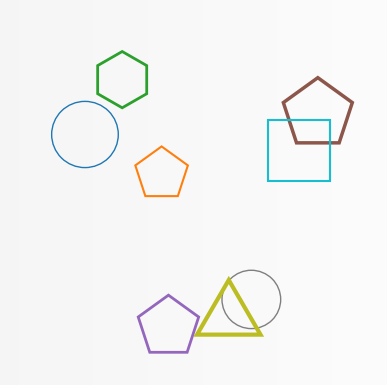[{"shape": "circle", "thickness": 1, "radius": 0.43, "center": [0.219, 0.651]}, {"shape": "pentagon", "thickness": 1.5, "radius": 0.36, "center": [0.417, 0.548]}, {"shape": "hexagon", "thickness": 2, "radius": 0.37, "center": [0.315, 0.793]}, {"shape": "pentagon", "thickness": 2, "radius": 0.41, "center": [0.435, 0.151]}, {"shape": "pentagon", "thickness": 2.5, "radius": 0.47, "center": [0.82, 0.705]}, {"shape": "circle", "thickness": 1, "radius": 0.38, "center": [0.649, 0.222]}, {"shape": "triangle", "thickness": 3, "radius": 0.47, "center": [0.59, 0.178]}, {"shape": "square", "thickness": 1.5, "radius": 0.4, "center": [0.772, 0.609]}]